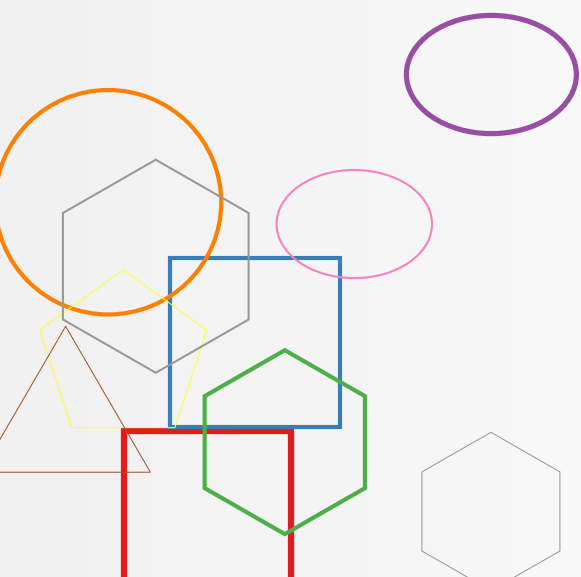[{"shape": "square", "thickness": 3, "radius": 0.72, "center": [0.357, 0.109]}, {"shape": "square", "thickness": 2, "radius": 0.73, "center": [0.439, 0.407]}, {"shape": "hexagon", "thickness": 2, "radius": 0.8, "center": [0.49, 0.234]}, {"shape": "oval", "thickness": 2.5, "radius": 0.73, "center": [0.845, 0.87]}, {"shape": "circle", "thickness": 2, "radius": 0.97, "center": [0.186, 0.649]}, {"shape": "pentagon", "thickness": 0.5, "radius": 0.76, "center": [0.212, 0.381]}, {"shape": "triangle", "thickness": 0.5, "radius": 0.84, "center": [0.113, 0.266]}, {"shape": "oval", "thickness": 1, "radius": 0.67, "center": [0.61, 0.611]}, {"shape": "hexagon", "thickness": 1, "radius": 0.92, "center": [0.268, 0.538]}, {"shape": "hexagon", "thickness": 0.5, "radius": 0.69, "center": [0.845, 0.113]}]